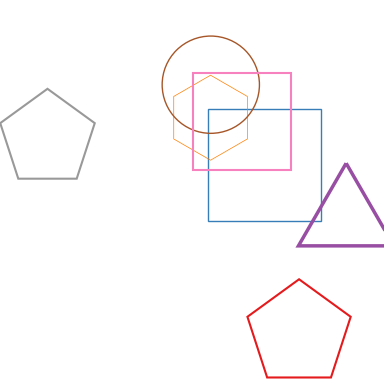[{"shape": "pentagon", "thickness": 1.5, "radius": 0.71, "center": [0.777, 0.134]}, {"shape": "square", "thickness": 1, "radius": 0.73, "center": [0.687, 0.571]}, {"shape": "triangle", "thickness": 2.5, "radius": 0.72, "center": [0.899, 0.433]}, {"shape": "hexagon", "thickness": 0.5, "radius": 0.55, "center": [0.547, 0.694]}, {"shape": "circle", "thickness": 1, "radius": 0.63, "center": [0.548, 0.78]}, {"shape": "square", "thickness": 1.5, "radius": 0.63, "center": [0.629, 0.685]}, {"shape": "pentagon", "thickness": 1.5, "radius": 0.65, "center": [0.123, 0.64]}]